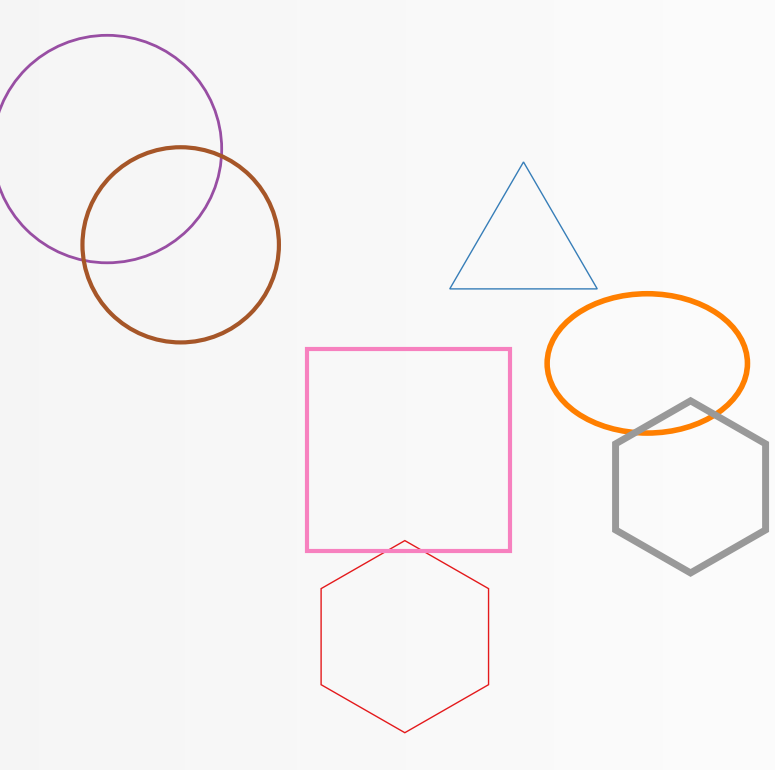[{"shape": "hexagon", "thickness": 0.5, "radius": 0.62, "center": [0.522, 0.173]}, {"shape": "triangle", "thickness": 0.5, "radius": 0.55, "center": [0.675, 0.68]}, {"shape": "circle", "thickness": 1, "radius": 0.74, "center": [0.138, 0.806]}, {"shape": "oval", "thickness": 2, "radius": 0.65, "center": [0.835, 0.528]}, {"shape": "circle", "thickness": 1.5, "radius": 0.63, "center": [0.233, 0.682]}, {"shape": "square", "thickness": 1.5, "radius": 0.65, "center": [0.527, 0.416]}, {"shape": "hexagon", "thickness": 2.5, "radius": 0.56, "center": [0.891, 0.368]}]